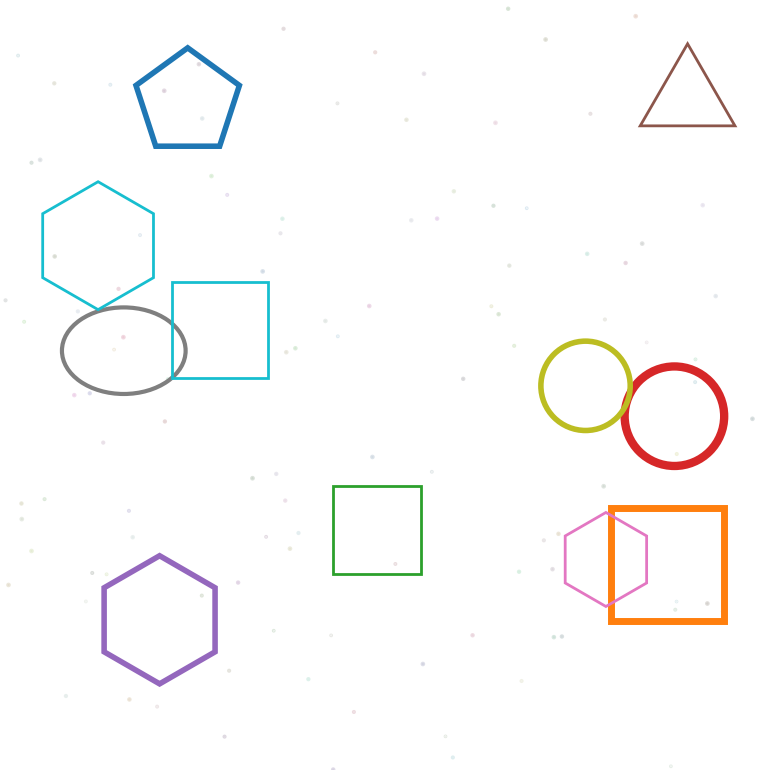[{"shape": "pentagon", "thickness": 2, "radius": 0.35, "center": [0.244, 0.867]}, {"shape": "square", "thickness": 2.5, "radius": 0.37, "center": [0.867, 0.267]}, {"shape": "square", "thickness": 1, "radius": 0.29, "center": [0.489, 0.312]}, {"shape": "circle", "thickness": 3, "radius": 0.32, "center": [0.876, 0.459]}, {"shape": "hexagon", "thickness": 2, "radius": 0.42, "center": [0.207, 0.195]}, {"shape": "triangle", "thickness": 1, "radius": 0.36, "center": [0.893, 0.872]}, {"shape": "hexagon", "thickness": 1, "radius": 0.31, "center": [0.787, 0.273]}, {"shape": "oval", "thickness": 1.5, "radius": 0.4, "center": [0.161, 0.545]}, {"shape": "circle", "thickness": 2, "radius": 0.29, "center": [0.76, 0.499]}, {"shape": "hexagon", "thickness": 1, "radius": 0.42, "center": [0.127, 0.681]}, {"shape": "square", "thickness": 1, "radius": 0.31, "center": [0.286, 0.571]}]